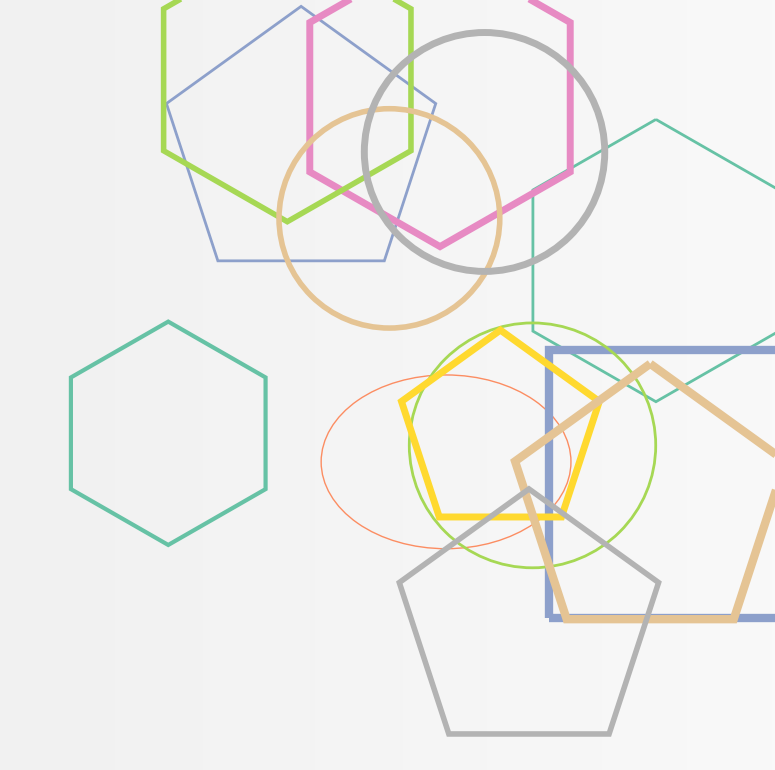[{"shape": "hexagon", "thickness": 1, "radius": 0.92, "center": [0.846, 0.662]}, {"shape": "hexagon", "thickness": 1.5, "radius": 0.73, "center": [0.217, 0.437]}, {"shape": "oval", "thickness": 0.5, "radius": 0.81, "center": [0.576, 0.4]}, {"shape": "pentagon", "thickness": 1, "radius": 0.91, "center": [0.388, 0.809]}, {"shape": "square", "thickness": 3, "radius": 0.87, "center": [0.882, 0.371]}, {"shape": "hexagon", "thickness": 2.5, "radius": 0.97, "center": [0.568, 0.874]}, {"shape": "hexagon", "thickness": 2, "radius": 0.92, "center": [0.371, 0.896]}, {"shape": "circle", "thickness": 1, "radius": 0.79, "center": [0.687, 0.422]}, {"shape": "pentagon", "thickness": 2.5, "radius": 0.67, "center": [0.646, 0.437]}, {"shape": "pentagon", "thickness": 3, "radius": 0.92, "center": [0.839, 0.344]}, {"shape": "circle", "thickness": 2, "radius": 0.71, "center": [0.502, 0.716]}, {"shape": "pentagon", "thickness": 2, "radius": 0.88, "center": [0.683, 0.189]}, {"shape": "circle", "thickness": 2.5, "radius": 0.78, "center": [0.625, 0.803]}]